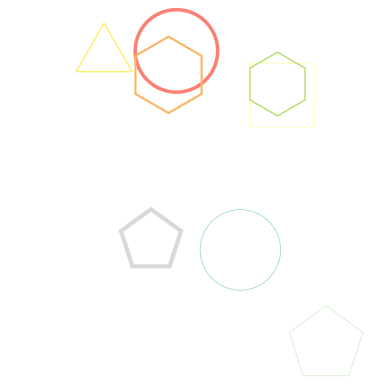[{"shape": "circle", "thickness": 0.5, "radius": 0.52, "center": [0.624, 0.351]}, {"shape": "square", "thickness": 0.5, "radius": 0.42, "center": [0.733, 0.754]}, {"shape": "circle", "thickness": 2.5, "radius": 0.54, "center": [0.458, 0.868]}, {"shape": "hexagon", "thickness": 1.5, "radius": 0.5, "center": [0.438, 0.806]}, {"shape": "hexagon", "thickness": 1, "radius": 0.41, "center": [0.721, 0.782]}, {"shape": "pentagon", "thickness": 3, "radius": 0.41, "center": [0.392, 0.375]}, {"shape": "pentagon", "thickness": 0.5, "radius": 0.5, "center": [0.847, 0.105]}, {"shape": "triangle", "thickness": 1, "radius": 0.42, "center": [0.27, 0.856]}]